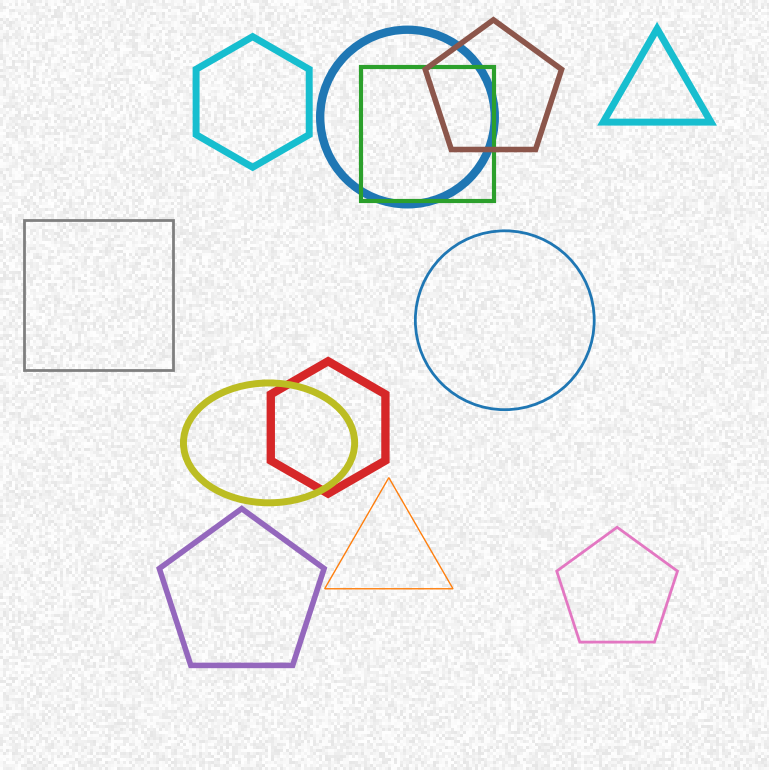[{"shape": "circle", "thickness": 3, "radius": 0.57, "center": [0.529, 0.848]}, {"shape": "circle", "thickness": 1, "radius": 0.58, "center": [0.656, 0.584]}, {"shape": "triangle", "thickness": 0.5, "radius": 0.48, "center": [0.505, 0.283]}, {"shape": "square", "thickness": 1.5, "radius": 0.43, "center": [0.555, 0.826]}, {"shape": "hexagon", "thickness": 3, "radius": 0.43, "center": [0.426, 0.445]}, {"shape": "pentagon", "thickness": 2, "radius": 0.56, "center": [0.314, 0.227]}, {"shape": "pentagon", "thickness": 2, "radius": 0.47, "center": [0.641, 0.881]}, {"shape": "pentagon", "thickness": 1, "radius": 0.41, "center": [0.801, 0.233]}, {"shape": "square", "thickness": 1, "radius": 0.48, "center": [0.128, 0.617]}, {"shape": "oval", "thickness": 2.5, "radius": 0.56, "center": [0.349, 0.425]}, {"shape": "triangle", "thickness": 2.5, "radius": 0.4, "center": [0.853, 0.882]}, {"shape": "hexagon", "thickness": 2.5, "radius": 0.42, "center": [0.328, 0.868]}]